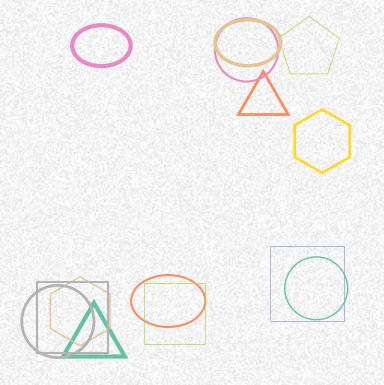[{"shape": "circle", "thickness": 1, "radius": 0.41, "center": [0.821, 0.251]}, {"shape": "triangle", "thickness": 3, "radius": 0.46, "center": [0.244, 0.12]}, {"shape": "oval", "thickness": 1.5, "radius": 0.48, "center": [0.437, 0.218]}, {"shape": "triangle", "thickness": 2, "radius": 0.37, "center": [0.684, 0.74]}, {"shape": "square", "thickness": 0.5, "radius": 0.48, "center": [0.797, 0.264]}, {"shape": "oval", "thickness": 3, "radius": 0.38, "center": [0.263, 0.881]}, {"shape": "circle", "thickness": 1.5, "radius": 0.41, "center": [0.64, 0.87]}, {"shape": "square", "thickness": 0.5, "radius": 0.4, "center": [0.453, 0.186]}, {"shape": "pentagon", "thickness": 0.5, "radius": 0.41, "center": [0.803, 0.875]}, {"shape": "hexagon", "thickness": 2, "radius": 0.41, "center": [0.837, 0.633]}, {"shape": "oval", "thickness": 2.5, "radius": 0.43, "center": [0.644, 0.889]}, {"shape": "hexagon", "thickness": 1, "radius": 0.45, "center": [0.208, 0.191]}, {"shape": "square", "thickness": 1.5, "radius": 0.46, "center": [0.189, 0.176]}, {"shape": "circle", "thickness": 2, "radius": 0.47, "center": [0.15, 0.165]}]